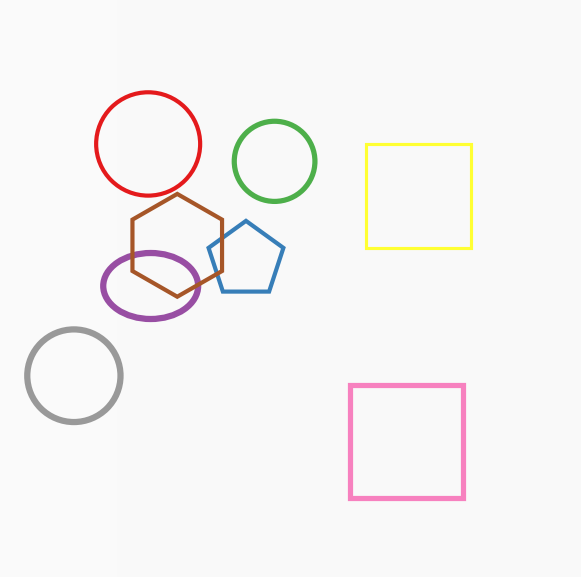[{"shape": "circle", "thickness": 2, "radius": 0.45, "center": [0.255, 0.75]}, {"shape": "pentagon", "thickness": 2, "radius": 0.34, "center": [0.423, 0.549]}, {"shape": "circle", "thickness": 2.5, "radius": 0.35, "center": [0.472, 0.72]}, {"shape": "oval", "thickness": 3, "radius": 0.41, "center": [0.259, 0.504]}, {"shape": "square", "thickness": 1.5, "radius": 0.45, "center": [0.719, 0.659]}, {"shape": "hexagon", "thickness": 2, "radius": 0.44, "center": [0.305, 0.574]}, {"shape": "square", "thickness": 2.5, "radius": 0.49, "center": [0.7, 0.234]}, {"shape": "circle", "thickness": 3, "radius": 0.4, "center": [0.127, 0.349]}]